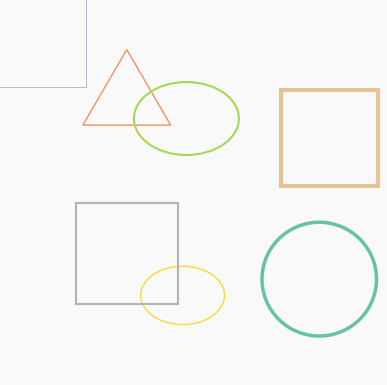[{"shape": "circle", "thickness": 2.5, "radius": 0.74, "center": [0.824, 0.275]}, {"shape": "triangle", "thickness": 1, "radius": 0.65, "center": [0.327, 0.74]}, {"shape": "square", "thickness": 0.5, "radius": 0.6, "center": [0.1, 0.896]}, {"shape": "oval", "thickness": 1.5, "radius": 0.68, "center": [0.481, 0.692]}, {"shape": "oval", "thickness": 1, "radius": 0.54, "center": [0.471, 0.233]}, {"shape": "square", "thickness": 3, "radius": 0.62, "center": [0.85, 0.642]}, {"shape": "square", "thickness": 1.5, "radius": 0.66, "center": [0.328, 0.342]}]